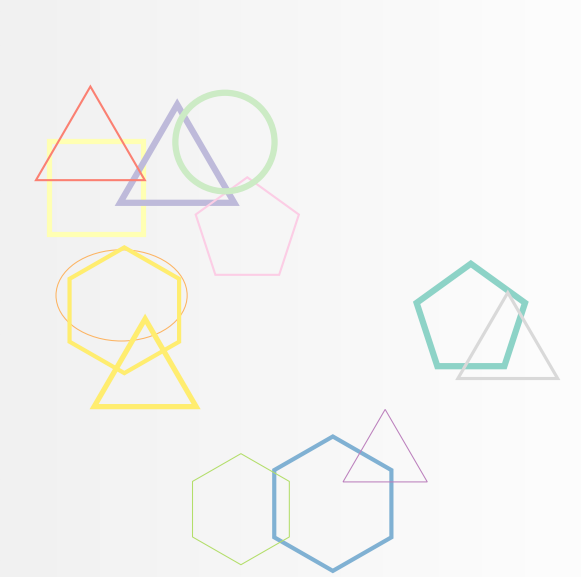[{"shape": "pentagon", "thickness": 3, "radius": 0.49, "center": [0.81, 0.444]}, {"shape": "square", "thickness": 2.5, "radius": 0.4, "center": [0.165, 0.675]}, {"shape": "triangle", "thickness": 3, "radius": 0.57, "center": [0.305, 0.705]}, {"shape": "triangle", "thickness": 1, "radius": 0.54, "center": [0.156, 0.741]}, {"shape": "hexagon", "thickness": 2, "radius": 0.58, "center": [0.573, 0.127]}, {"shape": "oval", "thickness": 0.5, "radius": 0.56, "center": [0.209, 0.488]}, {"shape": "hexagon", "thickness": 0.5, "radius": 0.48, "center": [0.414, 0.117]}, {"shape": "pentagon", "thickness": 1, "radius": 0.47, "center": [0.425, 0.599]}, {"shape": "triangle", "thickness": 1.5, "radius": 0.5, "center": [0.874, 0.393]}, {"shape": "triangle", "thickness": 0.5, "radius": 0.42, "center": [0.663, 0.206]}, {"shape": "circle", "thickness": 3, "radius": 0.43, "center": [0.387, 0.753]}, {"shape": "hexagon", "thickness": 2, "radius": 0.54, "center": [0.214, 0.462]}, {"shape": "triangle", "thickness": 2.5, "radius": 0.51, "center": [0.25, 0.346]}]